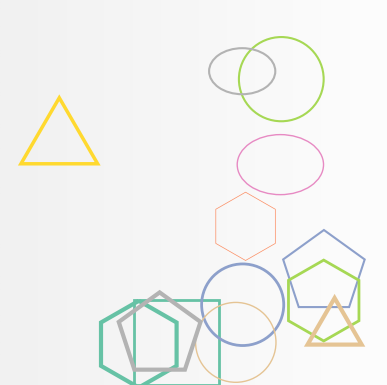[{"shape": "square", "thickness": 2, "radius": 0.55, "center": [0.457, 0.11]}, {"shape": "hexagon", "thickness": 3, "radius": 0.56, "center": [0.358, 0.106]}, {"shape": "hexagon", "thickness": 0.5, "radius": 0.44, "center": [0.634, 0.412]}, {"shape": "circle", "thickness": 2, "radius": 0.53, "center": [0.626, 0.208]}, {"shape": "pentagon", "thickness": 1.5, "radius": 0.55, "center": [0.836, 0.292]}, {"shape": "oval", "thickness": 1, "radius": 0.56, "center": [0.724, 0.572]}, {"shape": "hexagon", "thickness": 2, "radius": 0.53, "center": [0.835, 0.219]}, {"shape": "circle", "thickness": 1.5, "radius": 0.55, "center": [0.726, 0.794]}, {"shape": "triangle", "thickness": 2.5, "radius": 0.57, "center": [0.153, 0.632]}, {"shape": "circle", "thickness": 1, "radius": 0.52, "center": [0.608, 0.111]}, {"shape": "triangle", "thickness": 3, "radius": 0.4, "center": [0.863, 0.145]}, {"shape": "oval", "thickness": 1.5, "radius": 0.43, "center": [0.625, 0.815]}, {"shape": "pentagon", "thickness": 3, "radius": 0.55, "center": [0.412, 0.13]}]